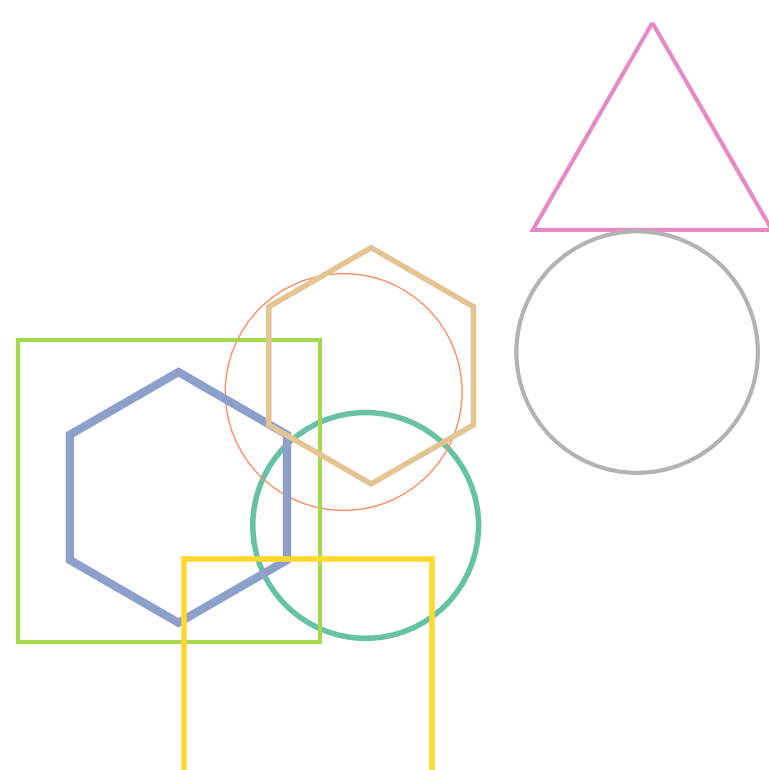[{"shape": "circle", "thickness": 2, "radius": 0.73, "center": [0.475, 0.318]}, {"shape": "circle", "thickness": 0.5, "radius": 0.77, "center": [0.446, 0.491]}, {"shape": "hexagon", "thickness": 3, "radius": 0.81, "center": [0.232, 0.354]}, {"shape": "triangle", "thickness": 1.5, "radius": 0.9, "center": [0.847, 0.791]}, {"shape": "square", "thickness": 1.5, "radius": 0.98, "center": [0.219, 0.362]}, {"shape": "square", "thickness": 2, "radius": 0.8, "center": [0.4, 0.114]}, {"shape": "hexagon", "thickness": 2, "radius": 0.77, "center": [0.482, 0.525]}, {"shape": "circle", "thickness": 1.5, "radius": 0.78, "center": [0.827, 0.543]}]